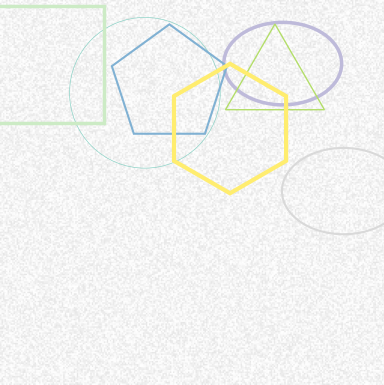[{"shape": "circle", "thickness": 0.5, "radius": 0.98, "center": [0.376, 0.759]}, {"shape": "oval", "thickness": 2.5, "radius": 0.77, "center": [0.734, 0.835]}, {"shape": "pentagon", "thickness": 1.5, "radius": 0.79, "center": [0.44, 0.78]}, {"shape": "triangle", "thickness": 1, "radius": 0.74, "center": [0.714, 0.789]}, {"shape": "oval", "thickness": 1.5, "radius": 0.8, "center": [0.892, 0.504]}, {"shape": "square", "thickness": 2.5, "radius": 0.76, "center": [0.118, 0.833]}, {"shape": "hexagon", "thickness": 3, "radius": 0.84, "center": [0.598, 0.666]}]